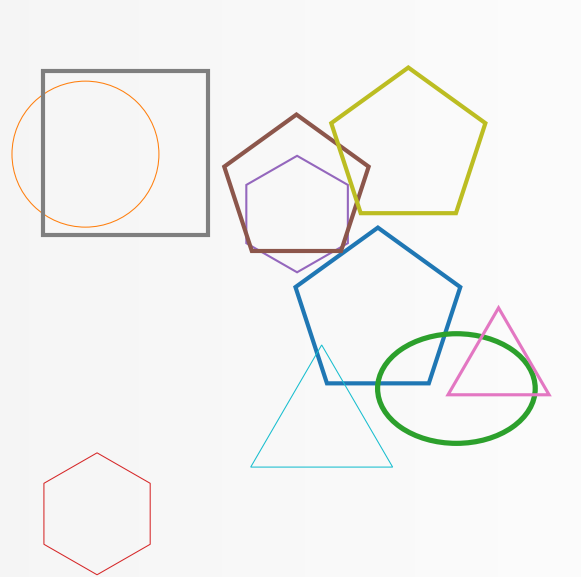[{"shape": "pentagon", "thickness": 2, "radius": 0.75, "center": [0.65, 0.456]}, {"shape": "circle", "thickness": 0.5, "radius": 0.63, "center": [0.147, 0.732]}, {"shape": "oval", "thickness": 2.5, "radius": 0.68, "center": [0.785, 0.326]}, {"shape": "hexagon", "thickness": 0.5, "radius": 0.53, "center": [0.167, 0.109]}, {"shape": "hexagon", "thickness": 1, "radius": 0.5, "center": [0.511, 0.628]}, {"shape": "pentagon", "thickness": 2, "radius": 0.65, "center": [0.51, 0.67]}, {"shape": "triangle", "thickness": 1.5, "radius": 0.5, "center": [0.858, 0.366]}, {"shape": "square", "thickness": 2, "radius": 0.71, "center": [0.216, 0.734]}, {"shape": "pentagon", "thickness": 2, "radius": 0.7, "center": [0.703, 0.743]}, {"shape": "triangle", "thickness": 0.5, "radius": 0.7, "center": [0.553, 0.261]}]